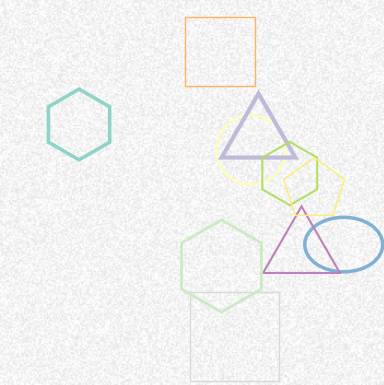[{"shape": "hexagon", "thickness": 2.5, "radius": 0.46, "center": [0.205, 0.677]}, {"shape": "circle", "thickness": 1.5, "radius": 0.45, "center": [0.652, 0.611]}, {"shape": "triangle", "thickness": 3, "radius": 0.55, "center": [0.672, 0.646]}, {"shape": "oval", "thickness": 2.5, "radius": 0.51, "center": [0.893, 0.365]}, {"shape": "square", "thickness": 1, "radius": 0.45, "center": [0.571, 0.866]}, {"shape": "hexagon", "thickness": 1.5, "radius": 0.41, "center": [0.753, 0.549]}, {"shape": "square", "thickness": 1, "radius": 0.58, "center": [0.61, 0.126]}, {"shape": "triangle", "thickness": 1.5, "radius": 0.58, "center": [0.783, 0.349]}, {"shape": "hexagon", "thickness": 2, "radius": 0.6, "center": [0.575, 0.309]}, {"shape": "pentagon", "thickness": 1, "radius": 0.42, "center": [0.816, 0.508]}]